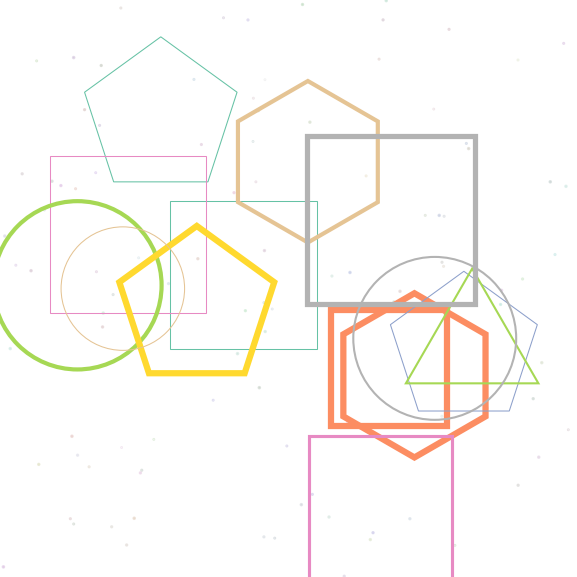[{"shape": "square", "thickness": 0.5, "radius": 0.64, "center": [0.422, 0.524]}, {"shape": "pentagon", "thickness": 0.5, "radius": 0.69, "center": [0.278, 0.797]}, {"shape": "square", "thickness": 3, "radius": 0.5, "center": [0.673, 0.362]}, {"shape": "hexagon", "thickness": 3, "radius": 0.71, "center": [0.718, 0.349]}, {"shape": "pentagon", "thickness": 0.5, "radius": 0.67, "center": [0.803, 0.396]}, {"shape": "square", "thickness": 1.5, "radius": 0.62, "center": [0.659, 0.119]}, {"shape": "square", "thickness": 0.5, "radius": 0.68, "center": [0.222, 0.593]}, {"shape": "triangle", "thickness": 1, "radius": 0.66, "center": [0.818, 0.402]}, {"shape": "circle", "thickness": 2, "radius": 0.73, "center": [0.134, 0.505]}, {"shape": "pentagon", "thickness": 3, "radius": 0.7, "center": [0.341, 0.467]}, {"shape": "circle", "thickness": 0.5, "radius": 0.53, "center": [0.213, 0.499]}, {"shape": "hexagon", "thickness": 2, "radius": 0.7, "center": [0.533, 0.719]}, {"shape": "square", "thickness": 2.5, "radius": 0.73, "center": [0.677, 0.618]}, {"shape": "circle", "thickness": 1, "radius": 0.71, "center": [0.753, 0.413]}]